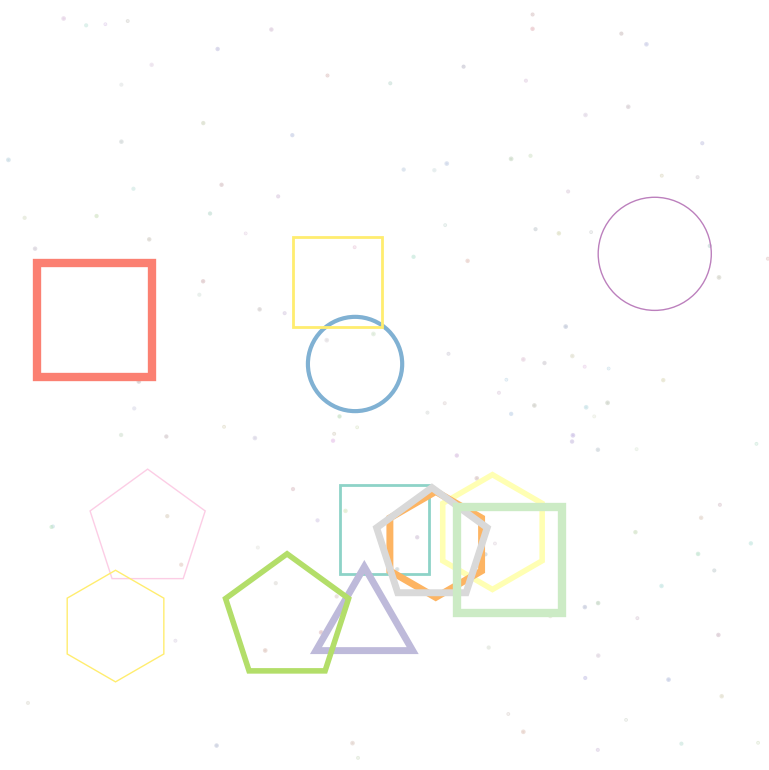[{"shape": "square", "thickness": 1, "radius": 0.29, "center": [0.499, 0.312]}, {"shape": "hexagon", "thickness": 2, "radius": 0.37, "center": [0.64, 0.309]}, {"shape": "triangle", "thickness": 2.5, "radius": 0.36, "center": [0.473, 0.191]}, {"shape": "square", "thickness": 3, "radius": 0.37, "center": [0.123, 0.584]}, {"shape": "circle", "thickness": 1.5, "radius": 0.31, "center": [0.461, 0.527]}, {"shape": "hexagon", "thickness": 2.5, "radius": 0.34, "center": [0.566, 0.293]}, {"shape": "pentagon", "thickness": 2, "radius": 0.42, "center": [0.373, 0.197]}, {"shape": "pentagon", "thickness": 0.5, "radius": 0.39, "center": [0.192, 0.312]}, {"shape": "pentagon", "thickness": 2.5, "radius": 0.38, "center": [0.561, 0.291]}, {"shape": "circle", "thickness": 0.5, "radius": 0.37, "center": [0.85, 0.67]}, {"shape": "square", "thickness": 3, "radius": 0.34, "center": [0.662, 0.273]}, {"shape": "square", "thickness": 1, "radius": 0.29, "center": [0.438, 0.634]}, {"shape": "hexagon", "thickness": 0.5, "radius": 0.36, "center": [0.15, 0.187]}]